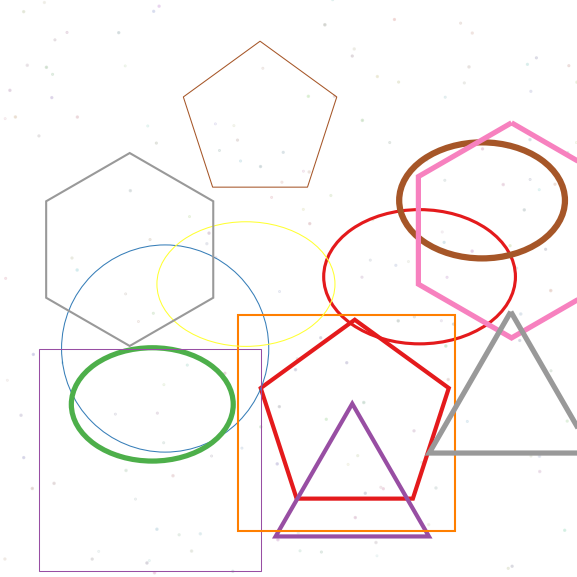[{"shape": "pentagon", "thickness": 2, "radius": 0.86, "center": [0.614, 0.274]}, {"shape": "oval", "thickness": 1.5, "radius": 0.83, "center": [0.727, 0.52]}, {"shape": "circle", "thickness": 0.5, "radius": 0.9, "center": [0.286, 0.396]}, {"shape": "oval", "thickness": 2.5, "radius": 0.7, "center": [0.264, 0.299]}, {"shape": "square", "thickness": 0.5, "radius": 0.96, "center": [0.26, 0.203]}, {"shape": "triangle", "thickness": 2, "radius": 0.77, "center": [0.61, 0.147]}, {"shape": "square", "thickness": 1, "radius": 0.94, "center": [0.6, 0.267]}, {"shape": "oval", "thickness": 0.5, "radius": 0.77, "center": [0.426, 0.507]}, {"shape": "oval", "thickness": 3, "radius": 0.72, "center": [0.835, 0.652]}, {"shape": "pentagon", "thickness": 0.5, "radius": 0.7, "center": [0.45, 0.788]}, {"shape": "hexagon", "thickness": 2.5, "radius": 0.93, "center": [0.886, 0.6]}, {"shape": "triangle", "thickness": 2.5, "radius": 0.82, "center": [0.885, 0.296]}, {"shape": "hexagon", "thickness": 1, "radius": 0.84, "center": [0.225, 0.567]}]